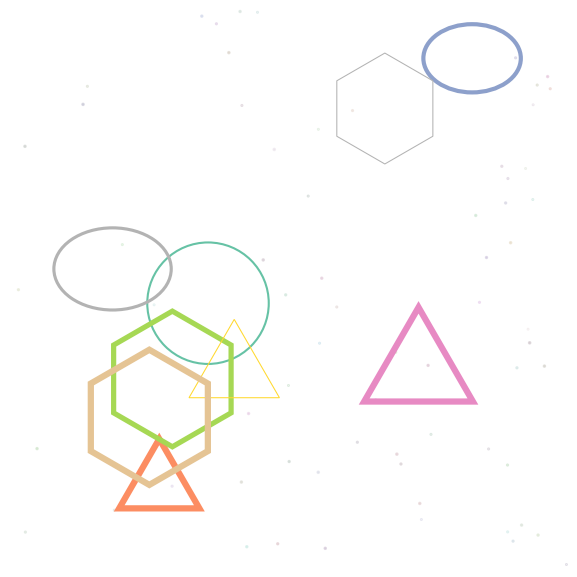[{"shape": "circle", "thickness": 1, "radius": 0.53, "center": [0.36, 0.474]}, {"shape": "triangle", "thickness": 3, "radius": 0.4, "center": [0.276, 0.159]}, {"shape": "oval", "thickness": 2, "radius": 0.42, "center": [0.817, 0.898]}, {"shape": "triangle", "thickness": 3, "radius": 0.54, "center": [0.725, 0.358]}, {"shape": "hexagon", "thickness": 2.5, "radius": 0.59, "center": [0.298, 0.343]}, {"shape": "triangle", "thickness": 0.5, "radius": 0.45, "center": [0.406, 0.356]}, {"shape": "hexagon", "thickness": 3, "radius": 0.59, "center": [0.259, 0.277]}, {"shape": "hexagon", "thickness": 0.5, "radius": 0.48, "center": [0.666, 0.811]}, {"shape": "oval", "thickness": 1.5, "radius": 0.51, "center": [0.195, 0.533]}]